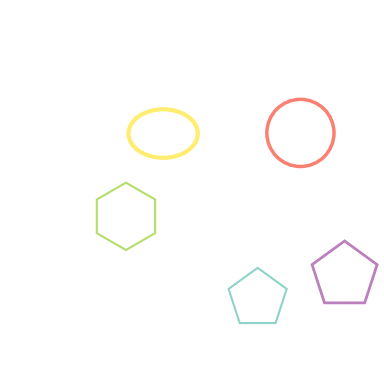[{"shape": "pentagon", "thickness": 1.5, "radius": 0.4, "center": [0.669, 0.225]}, {"shape": "circle", "thickness": 2.5, "radius": 0.44, "center": [0.78, 0.655]}, {"shape": "hexagon", "thickness": 1.5, "radius": 0.44, "center": [0.327, 0.438]}, {"shape": "pentagon", "thickness": 2, "radius": 0.44, "center": [0.895, 0.285]}, {"shape": "oval", "thickness": 3, "radius": 0.45, "center": [0.424, 0.653]}]